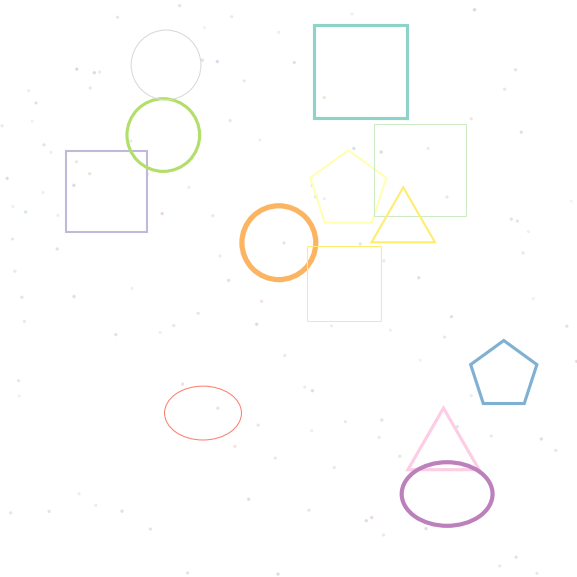[{"shape": "square", "thickness": 1.5, "radius": 0.4, "center": [0.625, 0.875]}, {"shape": "pentagon", "thickness": 1, "radius": 0.35, "center": [0.603, 0.67]}, {"shape": "square", "thickness": 1, "radius": 0.35, "center": [0.184, 0.668]}, {"shape": "oval", "thickness": 0.5, "radius": 0.33, "center": [0.352, 0.284]}, {"shape": "pentagon", "thickness": 1.5, "radius": 0.3, "center": [0.872, 0.349]}, {"shape": "circle", "thickness": 2.5, "radius": 0.32, "center": [0.483, 0.579]}, {"shape": "circle", "thickness": 1.5, "radius": 0.31, "center": [0.283, 0.765]}, {"shape": "triangle", "thickness": 1.5, "radius": 0.36, "center": [0.768, 0.221]}, {"shape": "circle", "thickness": 0.5, "radius": 0.3, "center": [0.288, 0.887]}, {"shape": "oval", "thickness": 2, "radius": 0.39, "center": [0.774, 0.144]}, {"shape": "square", "thickness": 0.5, "radius": 0.4, "center": [0.727, 0.706]}, {"shape": "square", "thickness": 0.5, "radius": 0.32, "center": [0.596, 0.509]}, {"shape": "triangle", "thickness": 1, "radius": 0.32, "center": [0.698, 0.611]}]